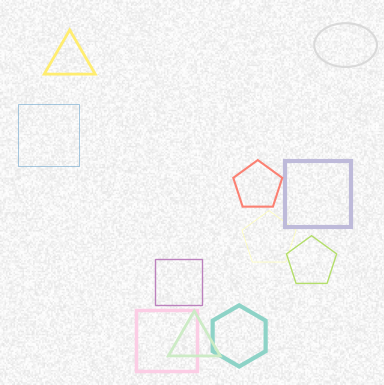[{"shape": "hexagon", "thickness": 3, "radius": 0.4, "center": [0.621, 0.127]}, {"shape": "pentagon", "thickness": 0.5, "radius": 0.37, "center": [0.699, 0.379]}, {"shape": "square", "thickness": 3, "radius": 0.42, "center": [0.826, 0.496]}, {"shape": "pentagon", "thickness": 1.5, "radius": 0.33, "center": [0.67, 0.517]}, {"shape": "square", "thickness": 0.5, "radius": 0.4, "center": [0.126, 0.648]}, {"shape": "pentagon", "thickness": 1, "radius": 0.34, "center": [0.809, 0.319]}, {"shape": "square", "thickness": 2.5, "radius": 0.4, "center": [0.432, 0.114]}, {"shape": "oval", "thickness": 1.5, "radius": 0.41, "center": [0.898, 0.883]}, {"shape": "square", "thickness": 1, "radius": 0.3, "center": [0.464, 0.268]}, {"shape": "triangle", "thickness": 2, "radius": 0.39, "center": [0.505, 0.114]}, {"shape": "triangle", "thickness": 2, "radius": 0.38, "center": [0.181, 0.846]}]